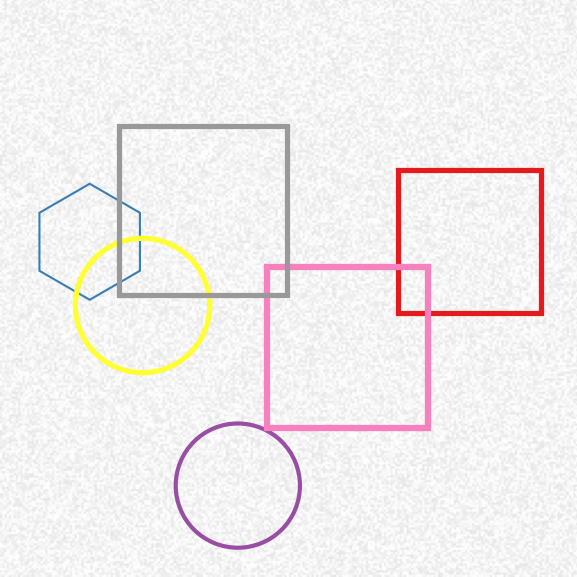[{"shape": "square", "thickness": 2.5, "radius": 0.62, "center": [0.813, 0.582]}, {"shape": "hexagon", "thickness": 1, "radius": 0.5, "center": [0.155, 0.58]}, {"shape": "circle", "thickness": 2, "radius": 0.54, "center": [0.412, 0.158]}, {"shape": "circle", "thickness": 2.5, "radius": 0.58, "center": [0.247, 0.47]}, {"shape": "square", "thickness": 3, "radius": 0.7, "center": [0.602, 0.397]}, {"shape": "square", "thickness": 2.5, "radius": 0.73, "center": [0.352, 0.635]}]